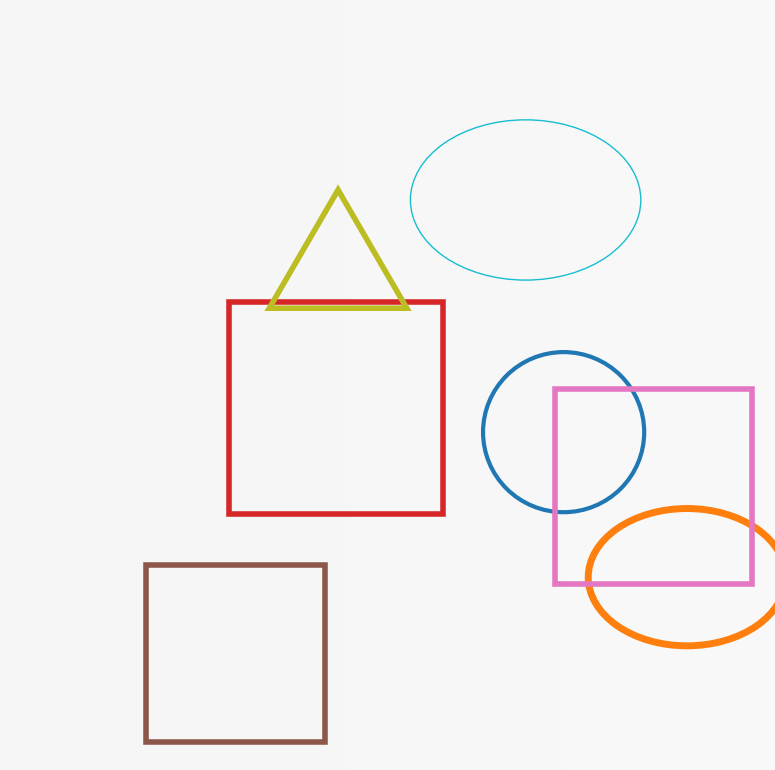[{"shape": "circle", "thickness": 1.5, "radius": 0.52, "center": [0.727, 0.439]}, {"shape": "oval", "thickness": 2.5, "radius": 0.64, "center": [0.886, 0.25]}, {"shape": "square", "thickness": 2, "radius": 0.69, "center": [0.434, 0.47]}, {"shape": "square", "thickness": 2, "radius": 0.57, "center": [0.304, 0.152]}, {"shape": "square", "thickness": 2, "radius": 0.63, "center": [0.843, 0.368]}, {"shape": "triangle", "thickness": 2, "radius": 0.51, "center": [0.436, 0.651]}, {"shape": "oval", "thickness": 0.5, "radius": 0.74, "center": [0.678, 0.74]}]